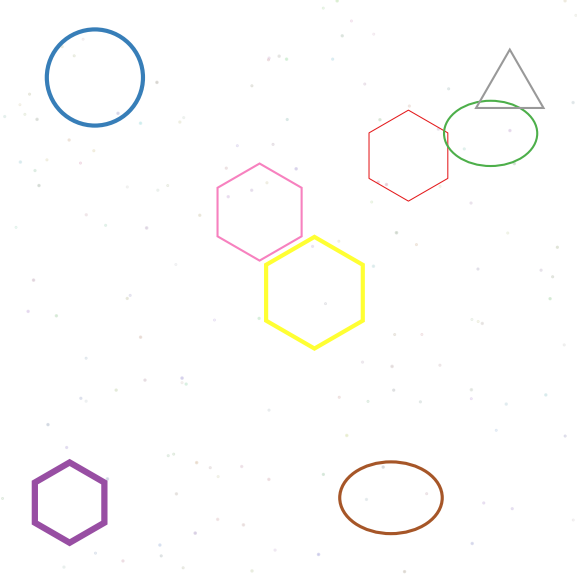[{"shape": "hexagon", "thickness": 0.5, "radius": 0.39, "center": [0.707, 0.73]}, {"shape": "circle", "thickness": 2, "radius": 0.42, "center": [0.164, 0.865]}, {"shape": "oval", "thickness": 1, "radius": 0.4, "center": [0.85, 0.768]}, {"shape": "hexagon", "thickness": 3, "radius": 0.35, "center": [0.121, 0.129]}, {"shape": "hexagon", "thickness": 2, "radius": 0.48, "center": [0.544, 0.492]}, {"shape": "oval", "thickness": 1.5, "radius": 0.44, "center": [0.677, 0.137]}, {"shape": "hexagon", "thickness": 1, "radius": 0.42, "center": [0.449, 0.632]}, {"shape": "triangle", "thickness": 1, "radius": 0.34, "center": [0.883, 0.846]}]